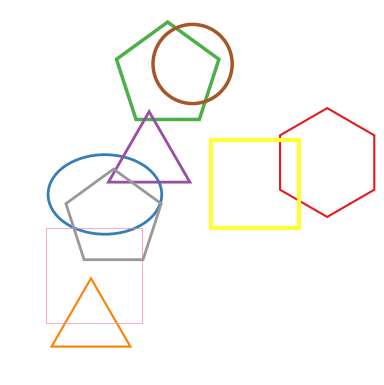[{"shape": "hexagon", "thickness": 1.5, "radius": 0.71, "center": [0.85, 0.578]}, {"shape": "oval", "thickness": 2, "radius": 0.74, "center": [0.272, 0.495]}, {"shape": "pentagon", "thickness": 2.5, "radius": 0.7, "center": [0.436, 0.803]}, {"shape": "triangle", "thickness": 2, "radius": 0.61, "center": [0.387, 0.588]}, {"shape": "triangle", "thickness": 1.5, "radius": 0.59, "center": [0.236, 0.159]}, {"shape": "square", "thickness": 3, "radius": 0.57, "center": [0.663, 0.522]}, {"shape": "circle", "thickness": 2.5, "radius": 0.51, "center": [0.5, 0.834]}, {"shape": "square", "thickness": 0.5, "radius": 0.62, "center": [0.245, 0.284]}, {"shape": "pentagon", "thickness": 2, "radius": 0.65, "center": [0.295, 0.431]}]